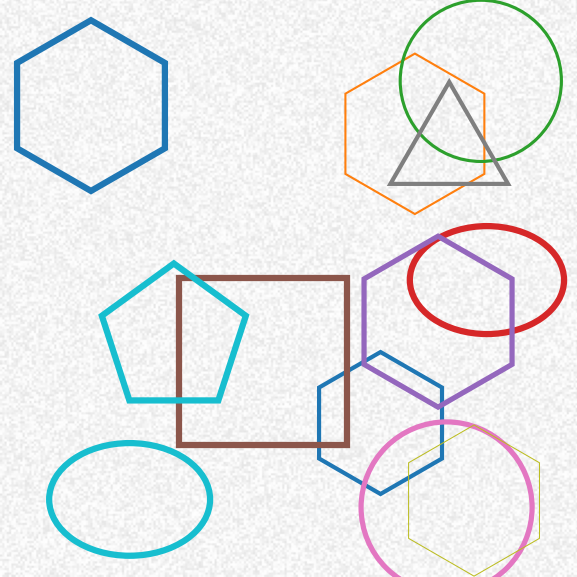[{"shape": "hexagon", "thickness": 2, "radius": 0.61, "center": [0.659, 0.267]}, {"shape": "hexagon", "thickness": 3, "radius": 0.74, "center": [0.158, 0.816]}, {"shape": "hexagon", "thickness": 1, "radius": 0.69, "center": [0.718, 0.767]}, {"shape": "circle", "thickness": 1.5, "radius": 0.7, "center": [0.833, 0.859]}, {"shape": "oval", "thickness": 3, "radius": 0.67, "center": [0.843, 0.514]}, {"shape": "hexagon", "thickness": 2.5, "radius": 0.74, "center": [0.759, 0.442]}, {"shape": "square", "thickness": 3, "radius": 0.72, "center": [0.456, 0.373]}, {"shape": "circle", "thickness": 2.5, "radius": 0.74, "center": [0.773, 0.12]}, {"shape": "triangle", "thickness": 2, "radius": 0.59, "center": [0.778, 0.74]}, {"shape": "hexagon", "thickness": 0.5, "radius": 0.65, "center": [0.821, 0.132]}, {"shape": "pentagon", "thickness": 3, "radius": 0.66, "center": [0.301, 0.412]}, {"shape": "oval", "thickness": 3, "radius": 0.7, "center": [0.224, 0.134]}]